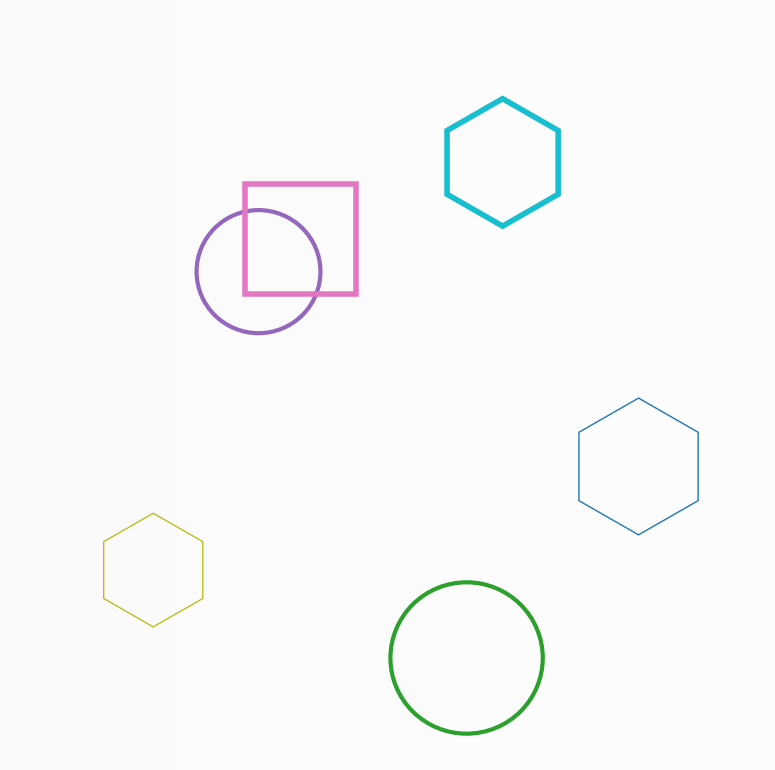[{"shape": "hexagon", "thickness": 0.5, "radius": 0.44, "center": [0.824, 0.394]}, {"shape": "circle", "thickness": 1.5, "radius": 0.49, "center": [0.602, 0.145]}, {"shape": "circle", "thickness": 1.5, "radius": 0.4, "center": [0.334, 0.647]}, {"shape": "square", "thickness": 2, "radius": 0.36, "center": [0.388, 0.69]}, {"shape": "hexagon", "thickness": 0.5, "radius": 0.37, "center": [0.198, 0.26]}, {"shape": "hexagon", "thickness": 2, "radius": 0.41, "center": [0.649, 0.789]}]